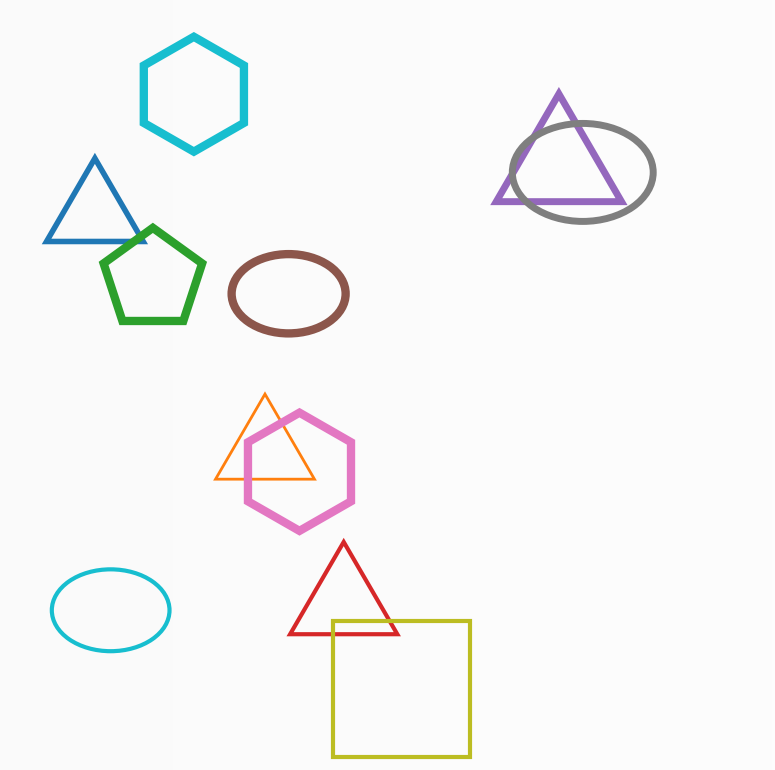[{"shape": "triangle", "thickness": 2, "radius": 0.36, "center": [0.122, 0.722]}, {"shape": "triangle", "thickness": 1, "radius": 0.37, "center": [0.342, 0.415]}, {"shape": "pentagon", "thickness": 3, "radius": 0.33, "center": [0.197, 0.637]}, {"shape": "triangle", "thickness": 1.5, "radius": 0.4, "center": [0.443, 0.216]}, {"shape": "triangle", "thickness": 2.5, "radius": 0.47, "center": [0.721, 0.785]}, {"shape": "oval", "thickness": 3, "radius": 0.37, "center": [0.372, 0.618]}, {"shape": "hexagon", "thickness": 3, "radius": 0.38, "center": [0.386, 0.387]}, {"shape": "oval", "thickness": 2.5, "radius": 0.45, "center": [0.752, 0.776]}, {"shape": "square", "thickness": 1.5, "radius": 0.44, "center": [0.518, 0.105]}, {"shape": "oval", "thickness": 1.5, "radius": 0.38, "center": [0.143, 0.207]}, {"shape": "hexagon", "thickness": 3, "radius": 0.37, "center": [0.25, 0.878]}]